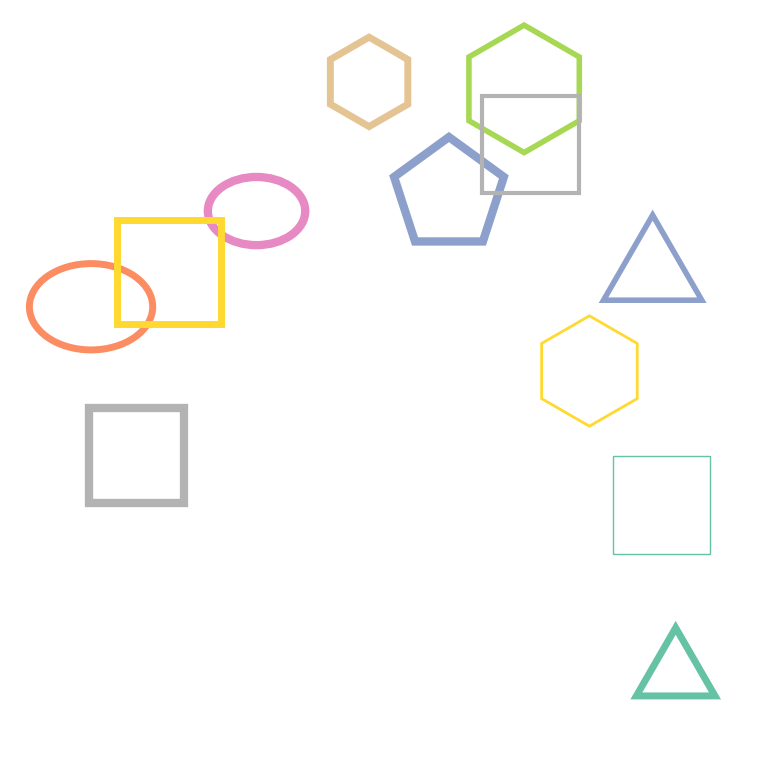[{"shape": "square", "thickness": 0.5, "radius": 0.32, "center": [0.859, 0.345]}, {"shape": "triangle", "thickness": 2.5, "radius": 0.29, "center": [0.878, 0.126]}, {"shape": "oval", "thickness": 2.5, "radius": 0.4, "center": [0.118, 0.602]}, {"shape": "triangle", "thickness": 2, "radius": 0.37, "center": [0.848, 0.647]}, {"shape": "pentagon", "thickness": 3, "radius": 0.37, "center": [0.583, 0.747]}, {"shape": "oval", "thickness": 3, "radius": 0.32, "center": [0.333, 0.726]}, {"shape": "hexagon", "thickness": 2, "radius": 0.41, "center": [0.681, 0.885]}, {"shape": "square", "thickness": 2.5, "radius": 0.34, "center": [0.22, 0.647]}, {"shape": "hexagon", "thickness": 1, "radius": 0.36, "center": [0.765, 0.518]}, {"shape": "hexagon", "thickness": 2.5, "radius": 0.29, "center": [0.479, 0.894]}, {"shape": "square", "thickness": 3, "radius": 0.31, "center": [0.178, 0.409]}, {"shape": "square", "thickness": 1.5, "radius": 0.31, "center": [0.689, 0.813]}]